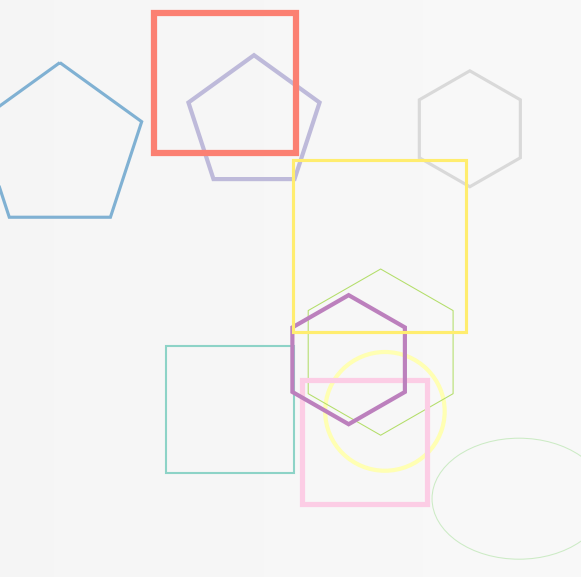[{"shape": "square", "thickness": 1, "radius": 0.55, "center": [0.396, 0.29]}, {"shape": "circle", "thickness": 2, "radius": 0.51, "center": [0.662, 0.287]}, {"shape": "pentagon", "thickness": 2, "radius": 0.59, "center": [0.437, 0.785]}, {"shape": "square", "thickness": 3, "radius": 0.61, "center": [0.387, 0.856]}, {"shape": "pentagon", "thickness": 1.5, "radius": 0.74, "center": [0.103, 0.743]}, {"shape": "hexagon", "thickness": 0.5, "radius": 0.72, "center": [0.655, 0.389]}, {"shape": "square", "thickness": 2.5, "radius": 0.54, "center": [0.627, 0.234]}, {"shape": "hexagon", "thickness": 1.5, "radius": 0.5, "center": [0.808, 0.776]}, {"shape": "hexagon", "thickness": 2, "radius": 0.56, "center": [0.6, 0.376]}, {"shape": "oval", "thickness": 0.5, "radius": 0.75, "center": [0.893, 0.136]}, {"shape": "square", "thickness": 1.5, "radius": 0.74, "center": [0.654, 0.574]}]